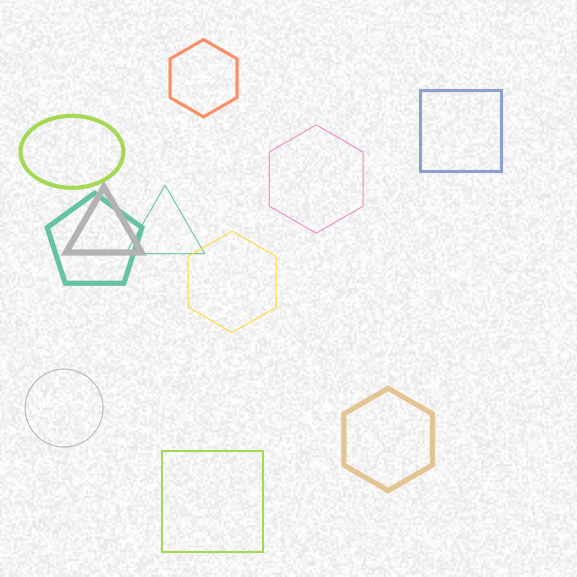[{"shape": "pentagon", "thickness": 2.5, "radius": 0.43, "center": [0.164, 0.578]}, {"shape": "triangle", "thickness": 0.5, "radius": 0.4, "center": [0.286, 0.599]}, {"shape": "hexagon", "thickness": 1.5, "radius": 0.33, "center": [0.353, 0.864]}, {"shape": "square", "thickness": 1.5, "radius": 0.35, "center": [0.797, 0.773]}, {"shape": "hexagon", "thickness": 0.5, "radius": 0.47, "center": [0.548, 0.689]}, {"shape": "square", "thickness": 1, "radius": 0.44, "center": [0.367, 0.131]}, {"shape": "oval", "thickness": 2, "radius": 0.45, "center": [0.125, 0.736]}, {"shape": "hexagon", "thickness": 0.5, "radius": 0.44, "center": [0.402, 0.511]}, {"shape": "hexagon", "thickness": 2.5, "radius": 0.44, "center": [0.672, 0.238]}, {"shape": "circle", "thickness": 0.5, "radius": 0.34, "center": [0.111, 0.292]}, {"shape": "triangle", "thickness": 3, "radius": 0.38, "center": [0.18, 0.6]}]